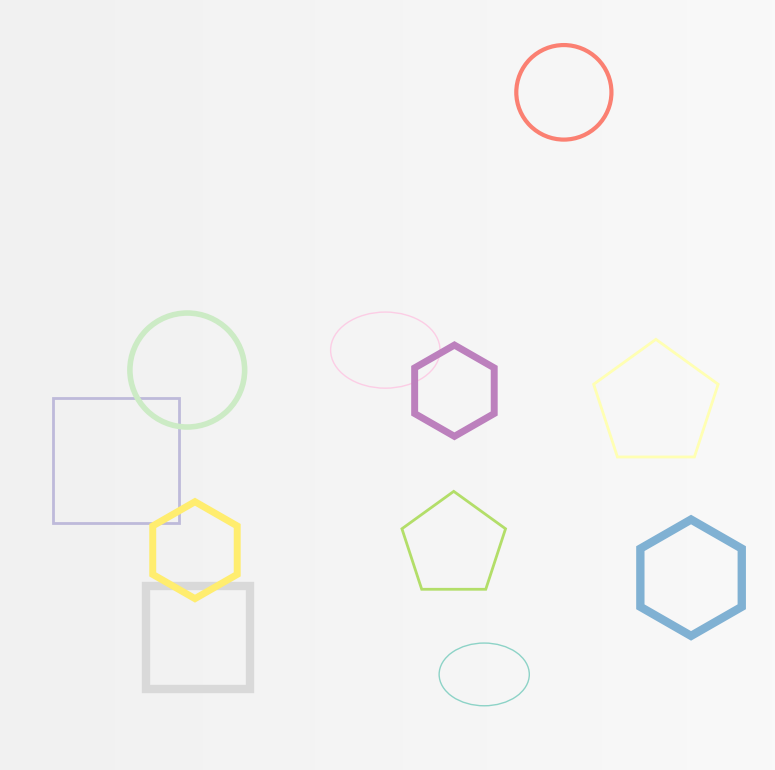[{"shape": "oval", "thickness": 0.5, "radius": 0.29, "center": [0.625, 0.124]}, {"shape": "pentagon", "thickness": 1, "radius": 0.42, "center": [0.846, 0.475]}, {"shape": "square", "thickness": 1, "radius": 0.41, "center": [0.15, 0.402]}, {"shape": "circle", "thickness": 1.5, "radius": 0.31, "center": [0.728, 0.88]}, {"shape": "hexagon", "thickness": 3, "radius": 0.38, "center": [0.892, 0.25]}, {"shape": "pentagon", "thickness": 1, "radius": 0.35, "center": [0.585, 0.292]}, {"shape": "oval", "thickness": 0.5, "radius": 0.35, "center": [0.497, 0.545]}, {"shape": "square", "thickness": 3, "radius": 0.33, "center": [0.255, 0.172]}, {"shape": "hexagon", "thickness": 2.5, "radius": 0.3, "center": [0.586, 0.493]}, {"shape": "circle", "thickness": 2, "radius": 0.37, "center": [0.242, 0.519]}, {"shape": "hexagon", "thickness": 2.5, "radius": 0.31, "center": [0.252, 0.285]}]